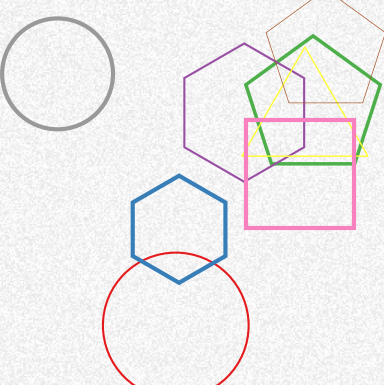[{"shape": "circle", "thickness": 1.5, "radius": 0.95, "center": [0.457, 0.155]}, {"shape": "hexagon", "thickness": 3, "radius": 0.7, "center": [0.465, 0.405]}, {"shape": "pentagon", "thickness": 2.5, "radius": 0.92, "center": [0.813, 0.723]}, {"shape": "hexagon", "thickness": 1.5, "radius": 0.9, "center": [0.634, 0.707]}, {"shape": "triangle", "thickness": 1, "radius": 0.95, "center": [0.792, 0.689]}, {"shape": "pentagon", "thickness": 0.5, "radius": 0.81, "center": [0.846, 0.865]}, {"shape": "square", "thickness": 3, "radius": 0.7, "center": [0.779, 0.548]}, {"shape": "circle", "thickness": 3, "radius": 0.72, "center": [0.15, 0.808]}]